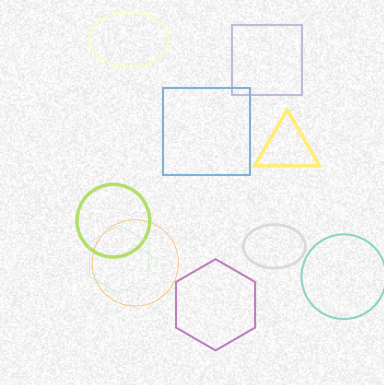[{"shape": "circle", "thickness": 1.5, "radius": 0.55, "center": [0.893, 0.281]}, {"shape": "oval", "thickness": 1, "radius": 0.51, "center": [0.335, 0.897]}, {"shape": "square", "thickness": 1.5, "radius": 0.46, "center": [0.694, 0.845]}, {"shape": "square", "thickness": 1.5, "radius": 0.56, "center": [0.537, 0.659]}, {"shape": "circle", "thickness": 0.5, "radius": 0.56, "center": [0.351, 0.317]}, {"shape": "circle", "thickness": 2.5, "radius": 0.47, "center": [0.294, 0.427]}, {"shape": "oval", "thickness": 2, "radius": 0.4, "center": [0.713, 0.36]}, {"shape": "hexagon", "thickness": 1.5, "radius": 0.59, "center": [0.56, 0.208]}, {"shape": "hexagon", "thickness": 0.5, "radius": 0.44, "center": [0.31, 0.326]}, {"shape": "triangle", "thickness": 2.5, "radius": 0.48, "center": [0.746, 0.618]}]